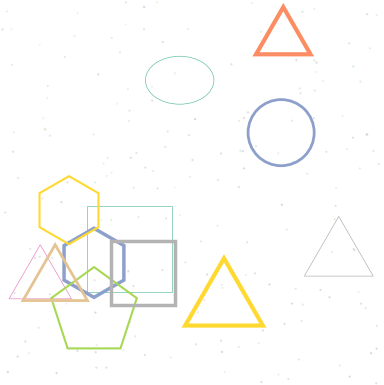[{"shape": "oval", "thickness": 0.5, "radius": 0.44, "center": [0.467, 0.792]}, {"shape": "square", "thickness": 0.5, "radius": 0.55, "center": [0.337, 0.353]}, {"shape": "triangle", "thickness": 3, "radius": 0.41, "center": [0.736, 0.9]}, {"shape": "circle", "thickness": 2, "radius": 0.43, "center": [0.73, 0.655]}, {"shape": "hexagon", "thickness": 2.5, "radius": 0.45, "center": [0.244, 0.317]}, {"shape": "triangle", "thickness": 0.5, "radius": 0.47, "center": [0.105, 0.271]}, {"shape": "pentagon", "thickness": 1.5, "radius": 0.58, "center": [0.244, 0.19]}, {"shape": "triangle", "thickness": 3, "radius": 0.58, "center": [0.582, 0.213]}, {"shape": "hexagon", "thickness": 1.5, "radius": 0.44, "center": [0.179, 0.454]}, {"shape": "triangle", "thickness": 2, "radius": 0.48, "center": [0.143, 0.268]}, {"shape": "square", "thickness": 2.5, "radius": 0.42, "center": [0.372, 0.291]}, {"shape": "triangle", "thickness": 0.5, "radius": 0.52, "center": [0.88, 0.334]}]